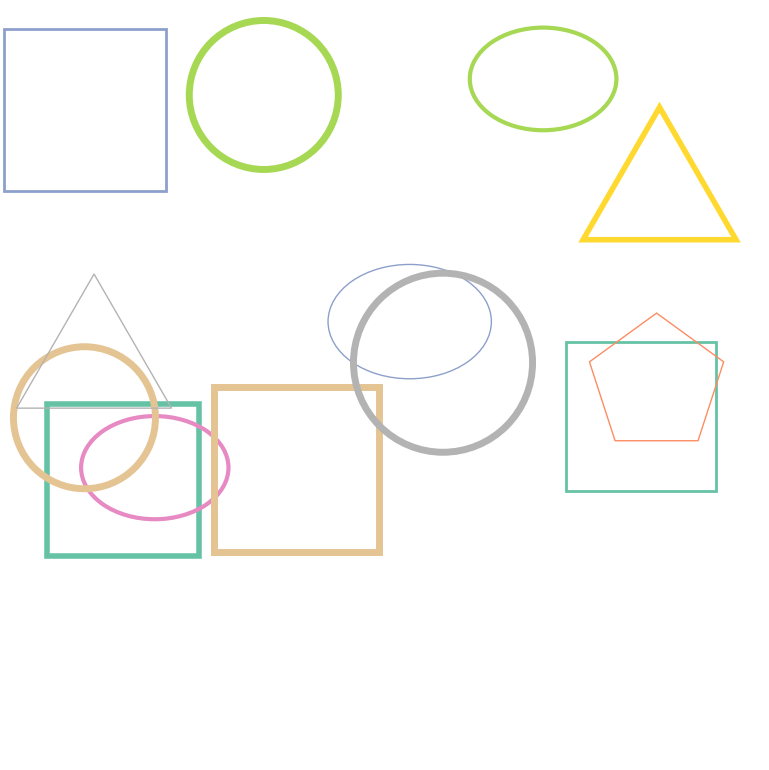[{"shape": "square", "thickness": 1, "radius": 0.49, "center": [0.833, 0.459]}, {"shape": "square", "thickness": 2, "radius": 0.49, "center": [0.16, 0.377]}, {"shape": "pentagon", "thickness": 0.5, "radius": 0.46, "center": [0.853, 0.502]}, {"shape": "oval", "thickness": 0.5, "radius": 0.53, "center": [0.532, 0.582]}, {"shape": "square", "thickness": 1, "radius": 0.53, "center": [0.11, 0.857]}, {"shape": "oval", "thickness": 1.5, "radius": 0.48, "center": [0.201, 0.393]}, {"shape": "circle", "thickness": 2.5, "radius": 0.48, "center": [0.343, 0.877]}, {"shape": "oval", "thickness": 1.5, "radius": 0.48, "center": [0.705, 0.898]}, {"shape": "triangle", "thickness": 2, "radius": 0.57, "center": [0.857, 0.746]}, {"shape": "square", "thickness": 2.5, "radius": 0.54, "center": [0.385, 0.39]}, {"shape": "circle", "thickness": 2.5, "radius": 0.46, "center": [0.11, 0.457]}, {"shape": "circle", "thickness": 2.5, "radius": 0.58, "center": [0.575, 0.529]}, {"shape": "triangle", "thickness": 0.5, "radius": 0.58, "center": [0.122, 0.528]}]